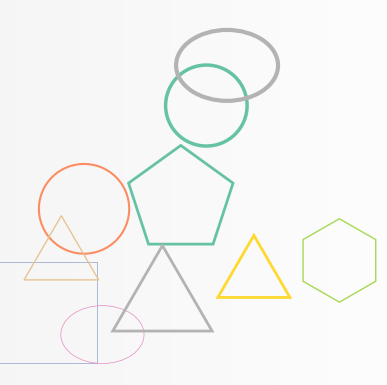[{"shape": "circle", "thickness": 2.5, "radius": 0.53, "center": [0.533, 0.726]}, {"shape": "pentagon", "thickness": 2, "radius": 0.71, "center": [0.467, 0.481]}, {"shape": "circle", "thickness": 1.5, "radius": 0.58, "center": [0.217, 0.458]}, {"shape": "square", "thickness": 0.5, "radius": 0.65, "center": [0.121, 0.189]}, {"shape": "oval", "thickness": 0.5, "radius": 0.54, "center": [0.264, 0.131]}, {"shape": "hexagon", "thickness": 1, "radius": 0.54, "center": [0.876, 0.324]}, {"shape": "triangle", "thickness": 2, "radius": 0.54, "center": [0.655, 0.281]}, {"shape": "triangle", "thickness": 1, "radius": 0.56, "center": [0.158, 0.329]}, {"shape": "triangle", "thickness": 2, "radius": 0.74, "center": [0.419, 0.214]}, {"shape": "oval", "thickness": 3, "radius": 0.66, "center": [0.586, 0.83]}]